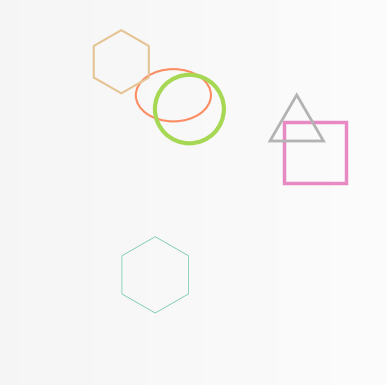[{"shape": "hexagon", "thickness": 0.5, "radius": 0.5, "center": [0.4, 0.286]}, {"shape": "oval", "thickness": 1.5, "radius": 0.48, "center": [0.447, 0.753]}, {"shape": "square", "thickness": 2.5, "radius": 0.4, "center": [0.813, 0.603]}, {"shape": "circle", "thickness": 3, "radius": 0.44, "center": [0.489, 0.717]}, {"shape": "hexagon", "thickness": 1.5, "radius": 0.41, "center": [0.313, 0.84]}, {"shape": "triangle", "thickness": 2, "radius": 0.4, "center": [0.766, 0.674]}]